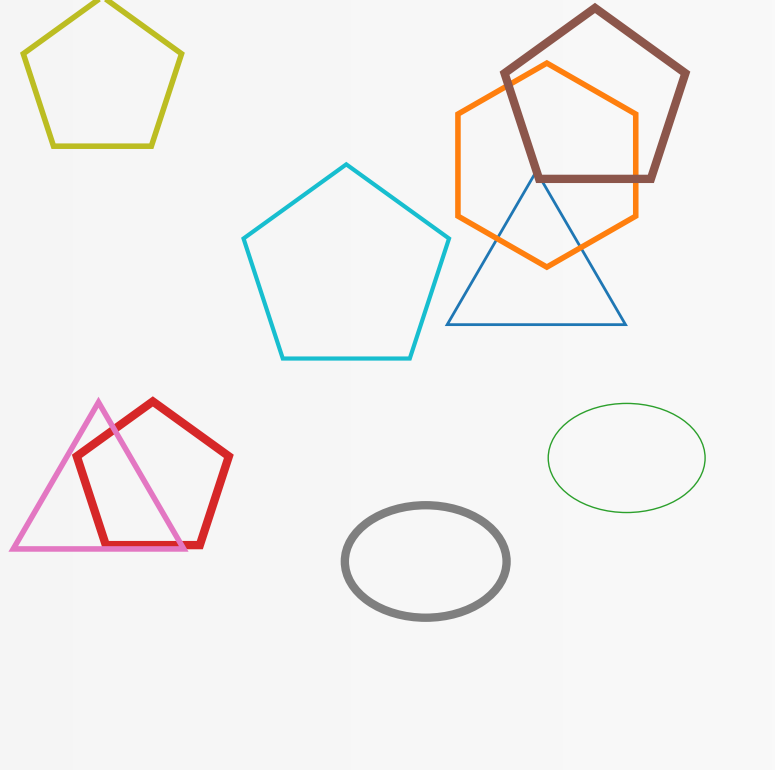[{"shape": "triangle", "thickness": 1, "radius": 0.66, "center": [0.692, 0.645]}, {"shape": "hexagon", "thickness": 2, "radius": 0.66, "center": [0.706, 0.786]}, {"shape": "oval", "thickness": 0.5, "radius": 0.51, "center": [0.809, 0.405]}, {"shape": "pentagon", "thickness": 3, "radius": 0.52, "center": [0.197, 0.376]}, {"shape": "pentagon", "thickness": 3, "radius": 0.61, "center": [0.768, 0.867]}, {"shape": "triangle", "thickness": 2, "radius": 0.64, "center": [0.127, 0.351]}, {"shape": "oval", "thickness": 3, "radius": 0.52, "center": [0.549, 0.271]}, {"shape": "pentagon", "thickness": 2, "radius": 0.54, "center": [0.132, 0.897]}, {"shape": "pentagon", "thickness": 1.5, "radius": 0.7, "center": [0.447, 0.647]}]